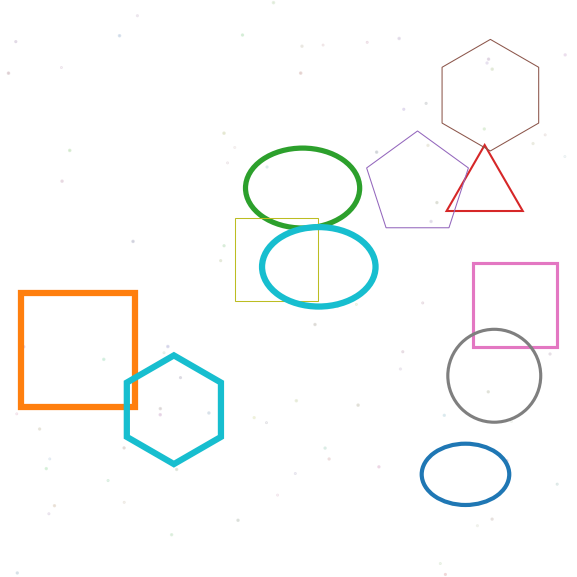[{"shape": "oval", "thickness": 2, "radius": 0.38, "center": [0.806, 0.178]}, {"shape": "square", "thickness": 3, "radius": 0.49, "center": [0.135, 0.393]}, {"shape": "oval", "thickness": 2.5, "radius": 0.49, "center": [0.524, 0.673]}, {"shape": "triangle", "thickness": 1, "radius": 0.38, "center": [0.839, 0.672]}, {"shape": "pentagon", "thickness": 0.5, "radius": 0.46, "center": [0.723, 0.68]}, {"shape": "hexagon", "thickness": 0.5, "radius": 0.48, "center": [0.849, 0.834]}, {"shape": "square", "thickness": 1.5, "radius": 0.36, "center": [0.891, 0.472]}, {"shape": "circle", "thickness": 1.5, "radius": 0.4, "center": [0.856, 0.348]}, {"shape": "square", "thickness": 0.5, "radius": 0.36, "center": [0.479, 0.549]}, {"shape": "oval", "thickness": 3, "radius": 0.49, "center": [0.552, 0.537]}, {"shape": "hexagon", "thickness": 3, "radius": 0.47, "center": [0.301, 0.29]}]